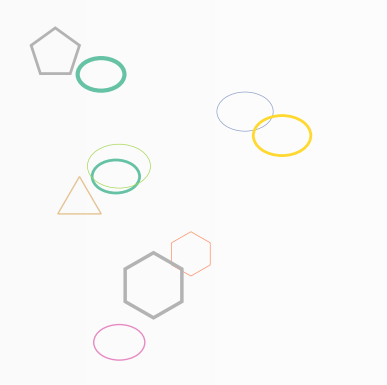[{"shape": "oval", "thickness": 2, "radius": 0.31, "center": [0.299, 0.542]}, {"shape": "oval", "thickness": 3, "radius": 0.3, "center": [0.261, 0.807]}, {"shape": "hexagon", "thickness": 0.5, "radius": 0.29, "center": [0.493, 0.341]}, {"shape": "oval", "thickness": 0.5, "radius": 0.36, "center": [0.632, 0.71]}, {"shape": "oval", "thickness": 1, "radius": 0.33, "center": [0.308, 0.111]}, {"shape": "oval", "thickness": 0.5, "radius": 0.41, "center": [0.307, 0.568]}, {"shape": "oval", "thickness": 2, "radius": 0.37, "center": [0.728, 0.648]}, {"shape": "triangle", "thickness": 1, "radius": 0.32, "center": [0.205, 0.477]}, {"shape": "pentagon", "thickness": 2, "radius": 0.33, "center": [0.143, 0.862]}, {"shape": "hexagon", "thickness": 2.5, "radius": 0.42, "center": [0.396, 0.259]}]